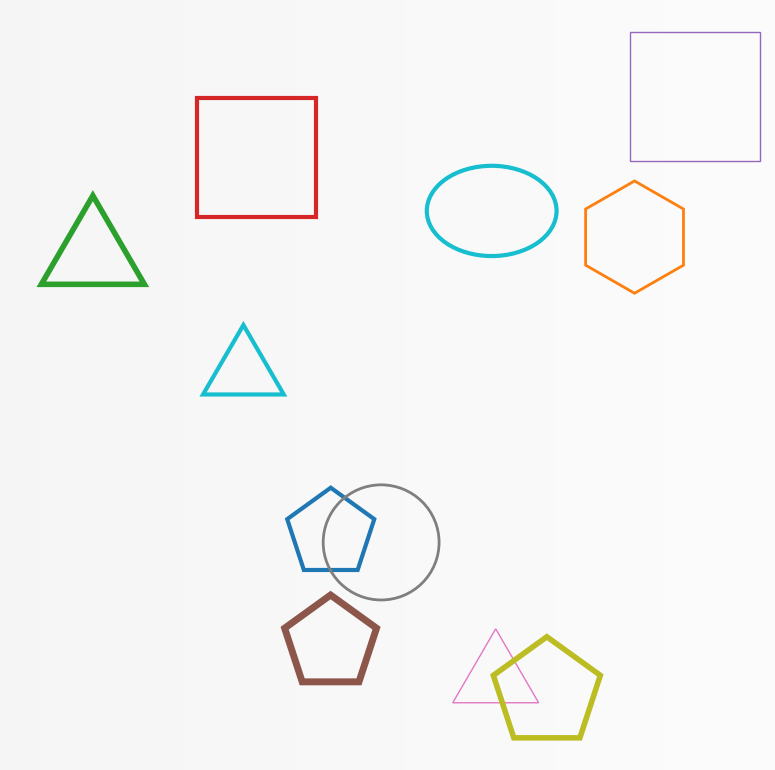[{"shape": "pentagon", "thickness": 1.5, "radius": 0.3, "center": [0.427, 0.308]}, {"shape": "hexagon", "thickness": 1, "radius": 0.36, "center": [0.819, 0.692]}, {"shape": "triangle", "thickness": 2, "radius": 0.38, "center": [0.12, 0.669]}, {"shape": "square", "thickness": 1.5, "radius": 0.38, "center": [0.331, 0.795]}, {"shape": "square", "thickness": 0.5, "radius": 0.42, "center": [0.897, 0.875]}, {"shape": "pentagon", "thickness": 2.5, "radius": 0.31, "center": [0.427, 0.165]}, {"shape": "triangle", "thickness": 0.5, "radius": 0.32, "center": [0.64, 0.119]}, {"shape": "circle", "thickness": 1, "radius": 0.37, "center": [0.492, 0.296]}, {"shape": "pentagon", "thickness": 2, "radius": 0.36, "center": [0.706, 0.1]}, {"shape": "triangle", "thickness": 1.5, "radius": 0.3, "center": [0.314, 0.518]}, {"shape": "oval", "thickness": 1.5, "radius": 0.42, "center": [0.634, 0.726]}]